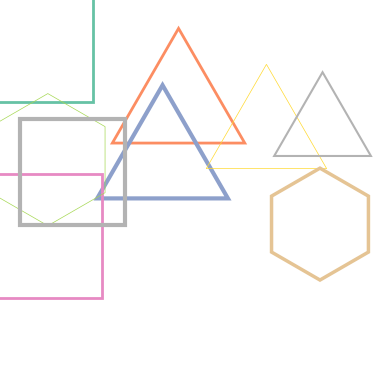[{"shape": "square", "thickness": 2, "radius": 0.69, "center": [0.104, 0.875]}, {"shape": "triangle", "thickness": 2, "radius": 0.99, "center": [0.464, 0.728]}, {"shape": "triangle", "thickness": 3, "radius": 0.98, "center": [0.422, 0.583]}, {"shape": "square", "thickness": 2, "radius": 0.8, "center": [0.104, 0.388]}, {"shape": "hexagon", "thickness": 0.5, "radius": 0.86, "center": [0.124, 0.585]}, {"shape": "triangle", "thickness": 0.5, "radius": 0.9, "center": [0.692, 0.652]}, {"shape": "hexagon", "thickness": 2.5, "radius": 0.73, "center": [0.831, 0.418]}, {"shape": "square", "thickness": 3, "radius": 0.68, "center": [0.189, 0.553]}, {"shape": "triangle", "thickness": 1.5, "radius": 0.73, "center": [0.838, 0.667]}]